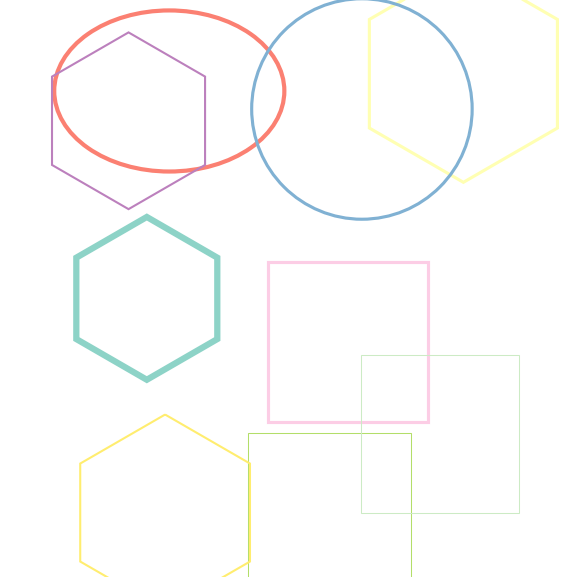[{"shape": "hexagon", "thickness": 3, "radius": 0.7, "center": [0.254, 0.482]}, {"shape": "hexagon", "thickness": 1.5, "radius": 0.94, "center": [0.802, 0.871]}, {"shape": "oval", "thickness": 2, "radius": 1.0, "center": [0.293, 0.842]}, {"shape": "circle", "thickness": 1.5, "radius": 0.95, "center": [0.627, 0.81]}, {"shape": "square", "thickness": 0.5, "radius": 0.7, "center": [0.57, 0.109]}, {"shape": "square", "thickness": 1.5, "radius": 0.69, "center": [0.603, 0.407]}, {"shape": "hexagon", "thickness": 1, "radius": 0.77, "center": [0.223, 0.79]}, {"shape": "square", "thickness": 0.5, "radius": 0.68, "center": [0.762, 0.248]}, {"shape": "hexagon", "thickness": 1, "radius": 0.85, "center": [0.286, 0.112]}]